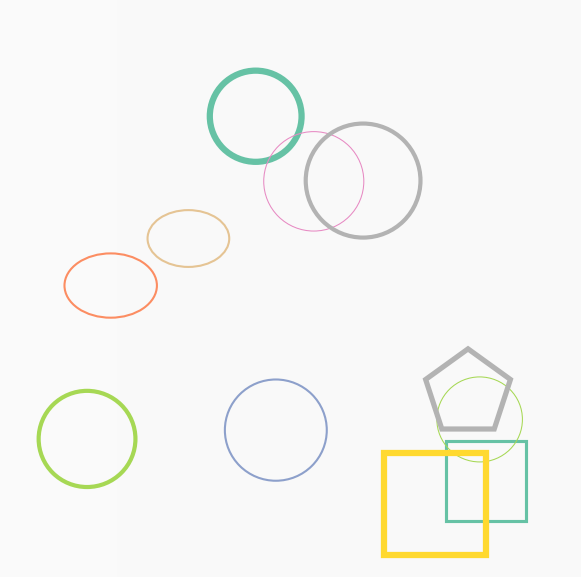[{"shape": "circle", "thickness": 3, "radius": 0.39, "center": [0.44, 0.798]}, {"shape": "square", "thickness": 1.5, "radius": 0.34, "center": [0.836, 0.166]}, {"shape": "oval", "thickness": 1, "radius": 0.4, "center": [0.19, 0.505]}, {"shape": "circle", "thickness": 1, "radius": 0.44, "center": [0.475, 0.254]}, {"shape": "circle", "thickness": 0.5, "radius": 0.43, "center": [0.54, 0.685]}, {"shape": "circle", "thickness": 0.5, "radius": 0.37, "center": [0.825, 0.273]}, {"shape": "circle", "thickness": 2, "radius": 0.42, "center": [0.15, 0.239]}, {"shape": "square", "thickness": 3, "radius": 0.44, "center": [0.748, 0.127]}, {"shape": "oval", "thickness": 1, "radius": 0.35, "center": [0.324, 0.586]}, {"shape": "pentagon", "thickness": 2.5, "radius": 0.38, "center": [0.805, 0.318]}, {"shape": "circle", "thickness": 2, "radius": 0.49, "center": [0.625, 0.686]}]